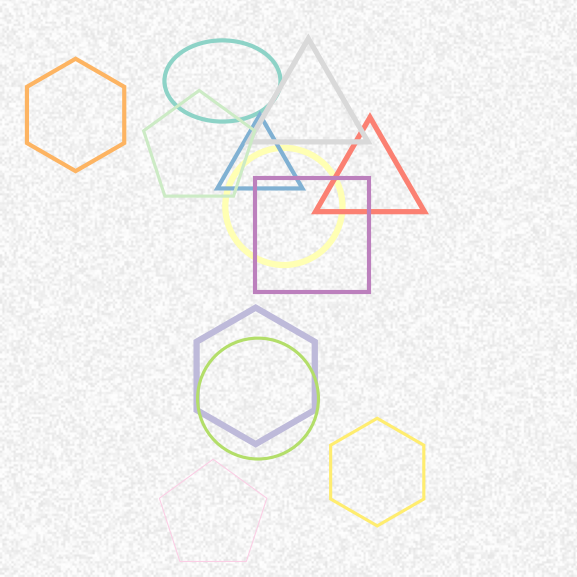[{"shape": "oval", "thickness": 2, "radius": 0.5, "center": [0.385, 0.859]}, {"shape": "circle", "thickness": 3, "radius": 0.51, "center": [0.492, 0.642]}, {"shape": "hexagon", "thickness": 3, "radius": 0.59, "center": [0.443, 0.348]}, {"shape": "triangle", "thickness": 2.5, "radius": 0.54, "center": [0.641, 0.687]}, {"shape": "triangle", "thickness": 2, "radius": 0.43, "center": [0.45, 0.715]}, {"shape": "hexagon", "thickness": 2, "radius": 0.49, "center": [0.131, 0.8]}, {"shape": "circle", "thickness": 1.5, "radius": 0.52, "center": [0.447, 0.309]}, {"shape": "pentagon", "thickness": 0.5, "radius": 0.49, "center": [0.369, 0.106]}, {"shape": "triangle", "thickness": 2.5, "radius": 0.6, "center": [0.534, 0.813]}, {"shape": "square", "thickness": 2, "radius": 0.49, "center": [0.54, 0.593]}, {"shape": "pentagon", "thickness": 1.5, "radius": 0.51, "center": [0.345, 0.741]}, {"shape": "hexagon", "thickness": 1.5, "radius": 0.47, "center": [0.653, 0.182]}]